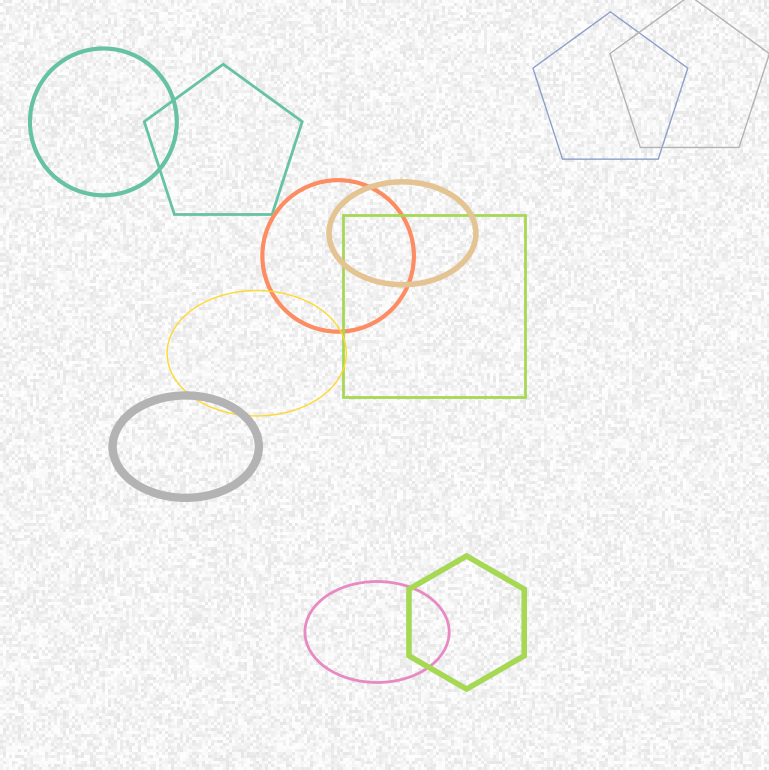[{"shape": "pentagon", "thickness": 1, "radius": 0.54, "center": [0.29, 0.809]}, {"shape": "circle", "thickness": 1.5, "radius": 0.48, "center": [0.134, 0.842]}, {"shape": "circle", "thickness": 1.5, "radius": 0.49, "center": [0.439, 0.668]}, {"shape": "pentagon", "thickness": 0.5, "radius": 0.53, "center": [0.793, 0.879]}, {"shape": "oval", "thickness": 1, "radius": 0.47, "center": [0.49, 0.179]}, {"shape": "hexagon", "thickness": 2, "radius": 0.43, "center": [0.606, 0.192]}, {"shape": "square", "thickness": 1, "radius": 0.59, "center": [0.564, 0.602]}, {"shape": "oval", "thickness": 0.5, "radius": 0.58, "center": [0.333, 0.541]}, {"shape": "oval", "thickness": 2, "radius": 0.48, "center": [0.523, 0.697]}, {"shape": "oval", "thickness": 3, "radius": 0.47, "center": [0.241, 0.42]}, {"shape": "pentagon", "thickness": 0.5, "radius": 0.54, "center": [0.896, 0.897]}]